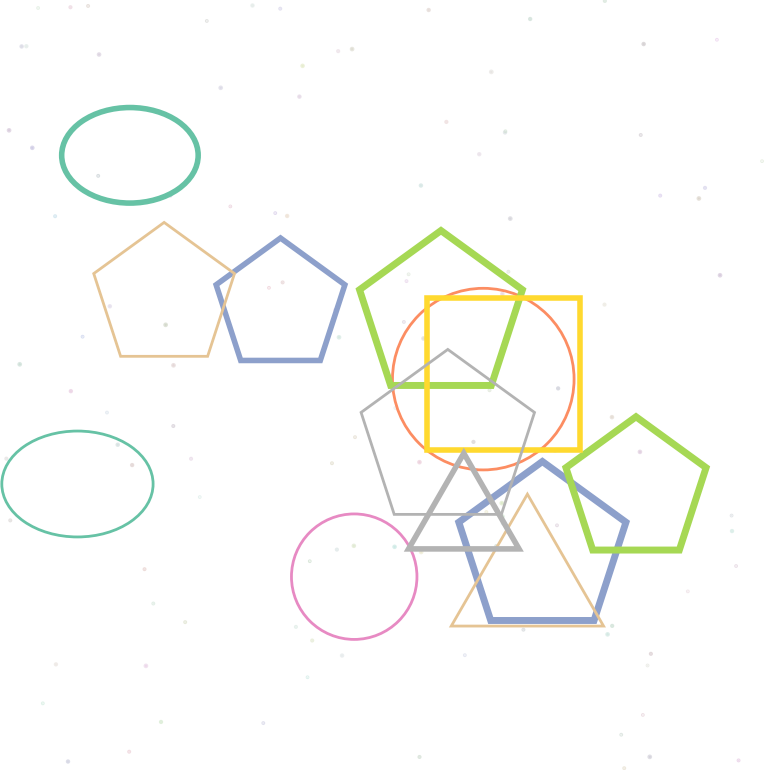[{"shape": "oval", "thickness": 2, "radius": 0.44, "center": [0.169, 0.798]}, {"shape": "oval", "thickness": 1, "radius": 0.49, "center": [0.101, 0.371]}, {"shape": "circle", "thickness": 1, "radius": 0.59, "center": [0.628, 0.508]}, {"shape": "pentagon", "thickness": 2.5, "radius": 0.57, "center": [0.704, 0.287]}, {"shape": "pentagon", "thickness": 2, "radius": 0.44, "center": [0.364, 0.603]}, {"shape": "circle", "thickness": 1, "radius": 0.41, "center": [0.46, 0.251]}, {"shape": "pentagon", "thickness": 2.5, "radius": 0.48, "center": [0.826, 0.363]}, {"shape": "pentagon", "thickness": 2.5, "radius": 0.56, "center": [0.573, 0.589]}, {"shape": "square", "thickness": 2, "radius": 0.5, "center": [0.654, 0.514]}, {"shape": "triangle", "thickness": 1, "radius": 0.57, "center": [0.685, 0.244]}, {"shape": "pentagon", "thickness": 1, "radius": 0.48, "center": [0.213, 0.615]}, {"shape": "triangle", "thickness": 2, "radius": 0.41, "center": [0.602, 0.329]}, {"shape": "pentagon", "thickness": 1, "radius": 0.59, "center": [0.582, 0.428]}]